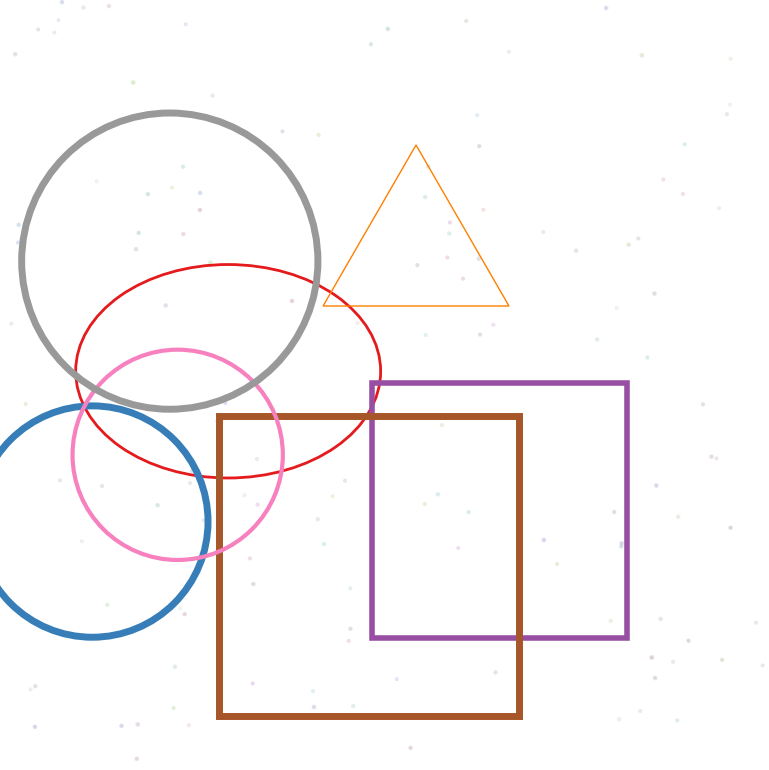[{"shape": "oval", "thickness": 1, "radius": 0.99, "center": [0.296, 0.518]}, {"shape": "circle", "thickness": 2.5, "radius": 0.75, "center": [0.12, 0.323]}, {"shape": "square", "thickness": 2, "radius": 0.83, "center": [0.649, 0.337]}, {"shape": "triangle", "thickness": 0.5, "radius": 0.7, "center": [0.54, 0.672]}, {"shape": "square", "thickness": 2.5, "radius": 0.97, "center": [0.479, 0.264]}, {"shape": "circle", "thickness": 1.5, "radius": 0.68, "center": [0.231, 0.409]}, {"shape": "circle", "thickness": 2.5, "radius": 0.96, "center": [0.22, 0.661]}]